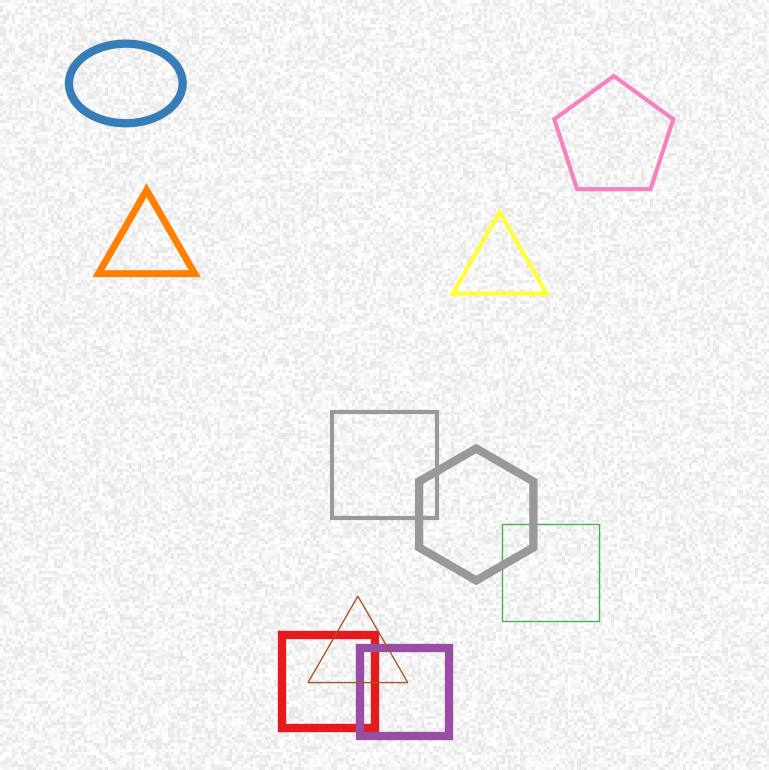[{"shape": "square", "thickness": 3, "radius": 0.3, "center": [0.427, 0.115]}, {"shape": "oval", "thickness": 3, "radius": 0.37, "center": [0.163, 0.892]}, {"shape": "square", "thickness": 0.5, "radius": 0.31, "center": [0.715, 0.257]}, {"shape": "square", "thickness": 3, "radius": 0.29, "center": [0.525, 0.101]}, {"shape": "triangle", "thickness": 2.5, "radius": 0.36, "center": [0.19, 0.681]}, {"shape": "triangle", "thickness": 1.5, "radius": 0.35, "center": [0.649, 0.654]}, {"shape": "triangle", "thickness": 0.5, "radius": 0.37, "center": [0.465, 0.151]}, {"shape": "pentagon", "thickness": 1.5, "radius": 0.41, "center": [0.797, 0.82]}, {"shape": "square", "thickness": 1.5, "radius": 0.34, "center": [0.5, 0.396]}, {"shape": "hexagon", "thickness": 3, "radius": 0.43, "center": [0.618, 0.332]}]